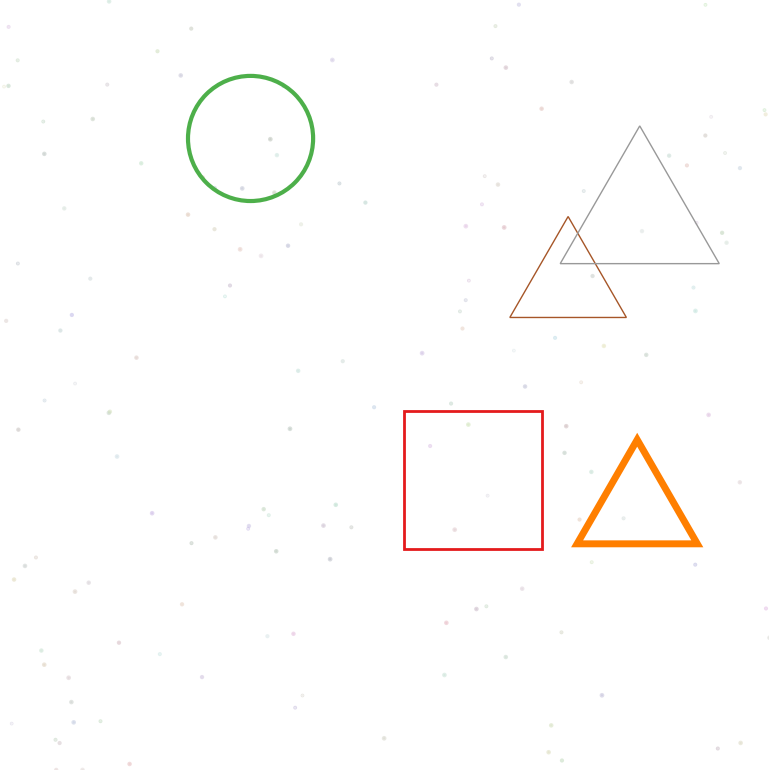[{"shape": "square", "thickness": 1, "radius": 0.45, "center": [0.614, 0.377]}, {"shape": "circle", "thickness": 1.5, "radius": 0.41, "center": [0.325, 0.82]}, {"shape": "triangle", "thickness": 2.5, "radius": 0.45, "center": [0.828, 0.339]}, {"shape": "triangle", "thickness": 0.5, "radius": 0.44, "center": [0.738, 0.631]}, {"shape": "triangle", "thickness": 0.5, "radius": 0.6, "center": [0.831, 0.717]}]